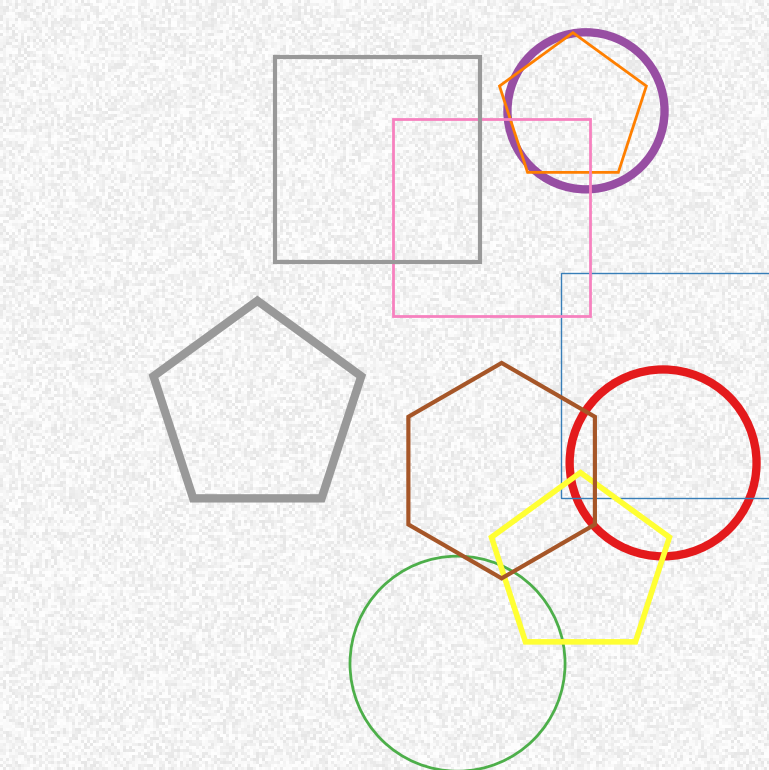[{"shape": "circle", "thickness": 3, "radius": 0.61, "center": [0.861, 0.399]}, {"shape": "square", "thickness": 0.5, "radius": 0.73, "center": [0.875, 0.5]}, {"shape": "circle", "thickness": 1, "radius": 0.7, "center": [0.594, 0.138]}, {"shape": "circle", "thickness": 3, "radius": 0.51, "center": [0.761, 0.856]}, {"shape": "pentagon", "thickness": 1, "radius": 0.5, "center": [0.744, 0.857]}, {"shape": "pentagon", "thickness": 2, "radius": 0.61, "center": [0.754, 0.265]}, {"shape": "hexagon", "thickness": 1.5, "radius": 0.7, "center": [0.651, 0.389]}, {"shape": "square", "thickness": 1, "radius": 0.64, "center": [0.639, 0.717]}, {"shape": "pentagon", "thickness": 3, "radius": 0.71, "center": [0.334, 0.468]}, {"shape": "square", "thickness": 1.5, "radius": 0.67, "center": [0.49, 0.793]}]